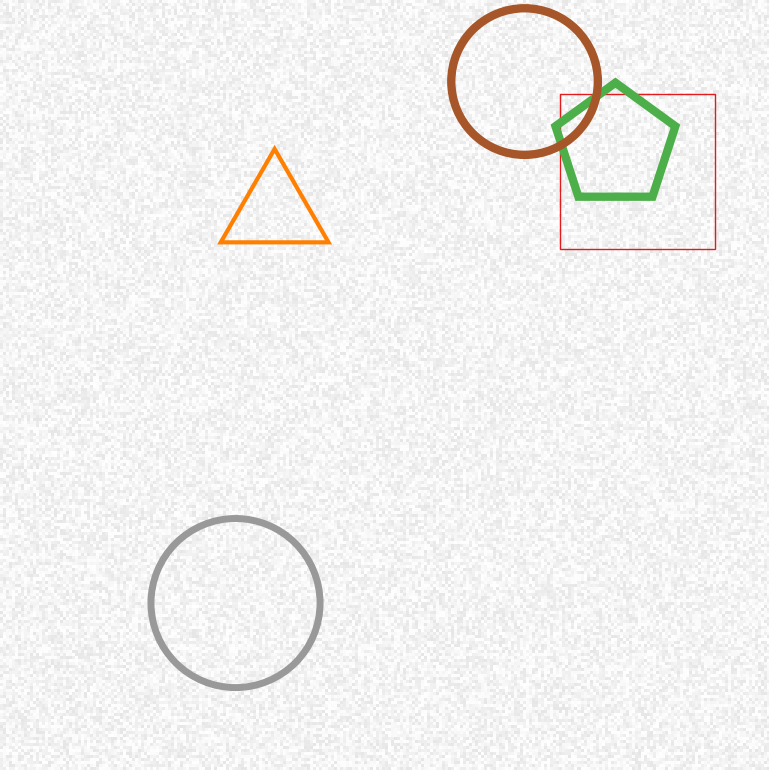[{"shape": "square", "thickness": 0.5, "radius": 0.5, "center": [0.828, 0.778]}, {"shape": "pentagon", "thickness": 3, "radius": 0.41, "center": [0.799, 0.811]}, {"shape": "triangle", "thickness": 1.5, "radius": 0.4, "center": [0.357, 0.726]}, {"shape": "circle", "thickness": 3, "radius": 0.48, "center": [0.681, 0.894]}, {"shape": "circle", "thickness": 2.5, "radius": 0.55, "center": [0.306, 0.217]}]